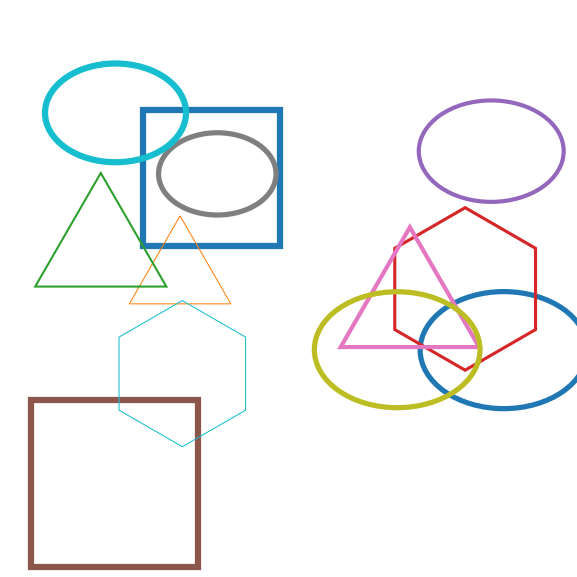[{"shape": "square", "thickness": 3, "radius": 0.59, "center": [0.367, 0.691]}, {"shape": "oval", "thickness": 2.5, "radius": 0.72, "center": [0.872, 0.393]}, {"shape": "triangle", "thickness": 0.5, "radius": 0.51, "center": [0.312, 0.524]}, {"shape": "triangle", "thickness": 1, "radius": 0.66, "center": [0.175, 0.568]}, {"shape": "hexagon", "thickness": 1.5, "radius": 0.7, "center": [0.805, 0.499]}, {"shape": "oval", "thickness": 2, "radius": 0.63, "center": [0.851, 0.737]}, {"shape": "square", "thickness": 3, "radius": 0.72, "center": [0.199, 0.163]}, {"shape": "triangle", "thickness": 2, "radius": 0.69, "center": [0.71, 0.467]}, {"shape": "oval", "thickness": 2.5, "radius": 0.51, "center": [0.376, 0.698]}, {"shape": "oval", "thickness": 2.5, "radius": 0.72, "center": [0.688, 0.394]}, {"shape": "oval", "thickness": 3, "radius": 0.61, "center": [0.2, 0.804]}, {"shape": "hexagon", "thickness": 0.5, "radius": 0.63, "center": [0.316, 0.352]}]